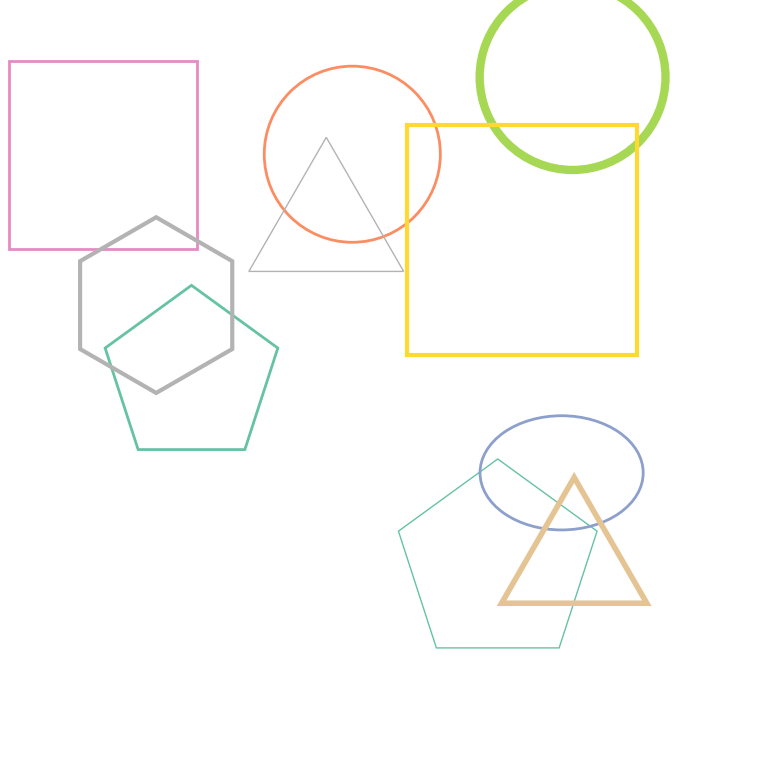[{"shape": "pentagon", "thickness": 1, "radius": 0.59, "center": [0.249, 0.512]}, {"shape": "pentagon", "thickness": 0.5, "radius": 0.68, "center": [0.646, 0.268]}, {"shape": "circle", "thickness": 1, "radius": 0.57, "center": [0.458, 0.8]}, {"shape": "oval", "thickness": 1, "radius": 0.53, "center": [0.729, 0.386]}, {"shape": "square", "thickness": 1, "radius": 0.61, "center": [0.134, 0.798]}, {"shape": "circle", "thickness": 3, "radius": 0.6, "center": [0.744, 0.9]}, {"shape": "square", "thickness": 1.5, "radius": 0.75, "center": [0.678, 0.688]}, {"shape": "triangle", "thickness": 2, "radius": 0.54, "center": [0.746, 0.271]}, {"shape": "hexagon", "thickness": 1.5, "radius": 0.57, "center": [0.203, 0.604]}, {"shape": "triangle", "thickness": 0.5, "radius": 0.58, "center": [0.424, 0.706]}]